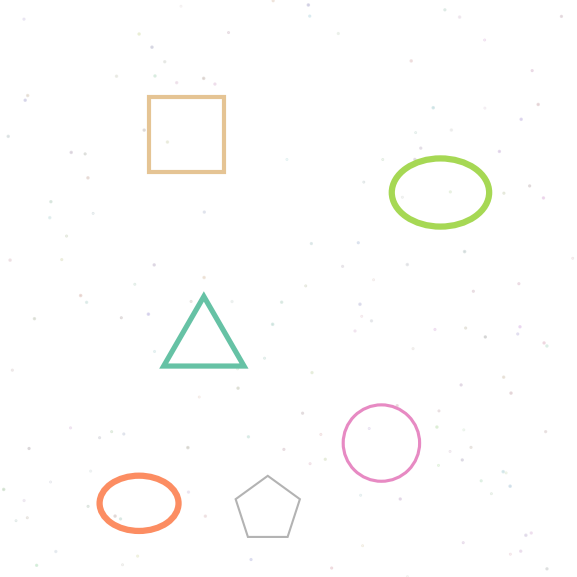[{"shape": "triangle", "thickness": 2.5, "radius": 0.4, "center": [0.353, 0.405]}, {"shape": "oval", "thickness": 3, "radius": 0.34, "center": [0.241, 0.128]}, {"shape": "circle", "thickness": 1.5, "radius": 0.33, "center": [0.66, 0.232]}, {"shape": "oval", "thickness": 3, "radius": 0.42, "center": [0.763, 0.666]}, {"shape": "square", "thickness": 2, "radius": 0.32, "center": [0.323, 0.766]}, {"shape": "pentagon", "thickness": 1, "radius": 0.29, "center": [0.464, 0.117]}]